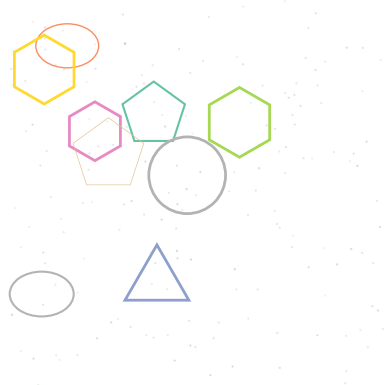[{"shape": "pentagon", "thickness": 1.5, "radius": 0.43, "center": [0.399, 0.703]}, {"shape": "oval", "thickness": 1, "radius": 0.41, "center": [0.175, 0.881]}, {"shape": "triangle", "thickness": 2, "radius": 0.48, "center": [0.408, 0.268]}, {"shape": "hexagon", "thickness": 2, "radius": 0.38, "center": [0.247, 0.659]}, {"shape": "hexagon", "thickness": 2, "radius": 0.45, "center": [0.622, 0.682]}, {"shape": "hexagon", "thickness": 2, "radius": 0.45, "center": [0.115, 0.819]}, {"shape": "pentagon", "thickness": 0.5, "radius": 0.48, "center": [0.282, 0.598]}, {"shape": "circle", "thickness": 2, "radius": 0.5, "center": [0.486, 0.545]}, {"shape": "oval", "thickness": 1.5, "radius": 0.42, "center": [0.108, 0.236]}]